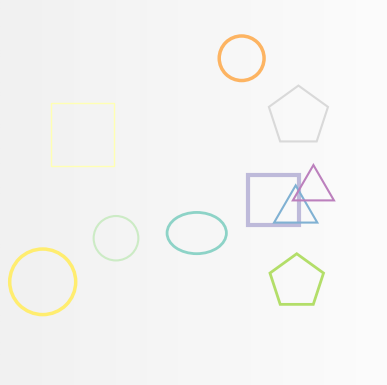[{"shape": "oval", "thickness": 2, "radius": 0.38, "center": [0.508, 0.395]}, {"shape": "square", "thickness": 1, "radius": 0.41, "center": [0.212, 0.65]}, {"shape": "square", "thickness": 3, "radius": 0.33, "center": [0.706, 0.48]}, {"shape": "triangle", "thickness": 1.5, "radius": 0.32, "center": [0.763, 0.454]}, {"shape": "circle", "thickness": 2.5, "radius": 0.29, "center": [0.624, 0.849]}, {"shape": "pentagon", "thickness": 2, "radius": 0.36, "center": [0.766, 0.268]}, {"shape": "pentagon", "thickness": 1.5, "radius": 0.4, "center": [0.77, 0.698]}, {"shape": "triangle", "thickness": 1.5, "radius": 0.31, "center": [0.809, 0.51]}, {"shape": "circle", "thickness": 1.5, "radius": 0.29, "center": [0.299, 0.381]}, {"shape": "circle", "thickness": 2.5, "radius": 0.43, "center": [0.11, 0.268]}]